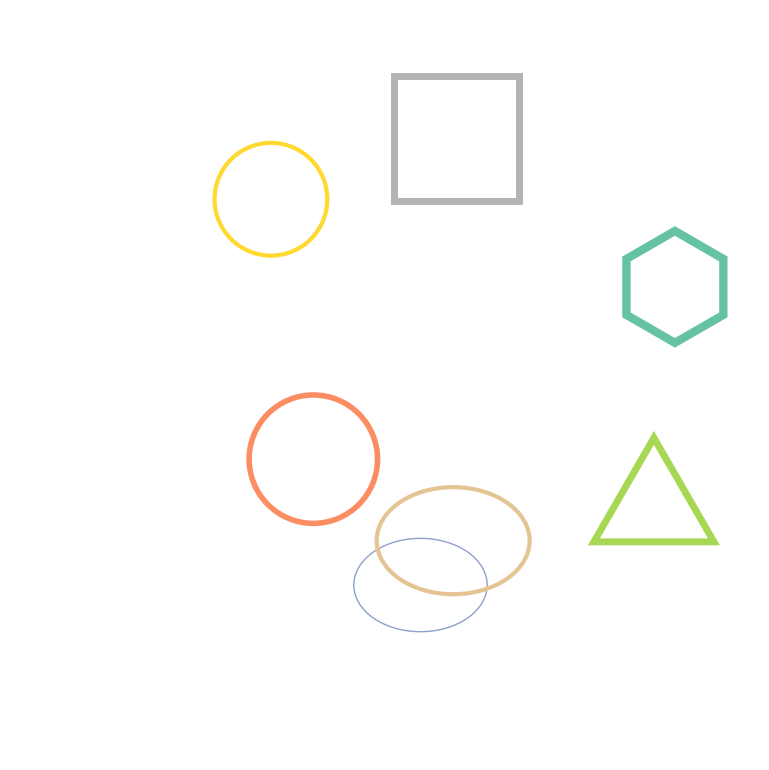[{"shape": "hexagon", "thickness": 3, "radius": 0.36, "center": [0.876, 0.627]}, {"shape": "circle", "thickness": 2, "radius": 0.42, "center": [0.407, 0.404]}, {"shape": "oval", "thickness": 0.5, "radius": 0.43, "center": [0.546, 0.24]}, {"shape": "triangle", "thickness": 2.5, "radius": 0.45, "center": [0.849, 0.341]}, {"shape": "circle", "thickness": 1.5, "radius": 0.37, "center": [0.352, 0.741]}, {"shape": "oval", "thickness": 1.5, "radius": 0.5, "center": [0.589, 0.298]}, {"shape": "square", "thickness": 2.5, "radius": 0.41, "center": [0.593, 0.82]}]